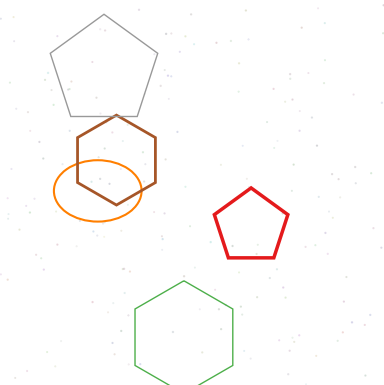[{"shape": "pentagon", "thickness": 2.5, "radius": 0.5, "center": [0.652, 0.411]}, {"shape": "hexagon", "thickness": 1, "radius": 0.73, "center": [0.478, 0.124]}, {"shape": "oval", "thickness": 1.5, "radius": 0.57, "center": [0.254, 0.504]}, {"shape": "hexagon", "thickness": 2, "radius": 0.58, "center": [0.303, 0.584]}, {"shape": "pentagon", "thickness": 1, "radius": 0.73, "center": [0.27, 0.816]}]